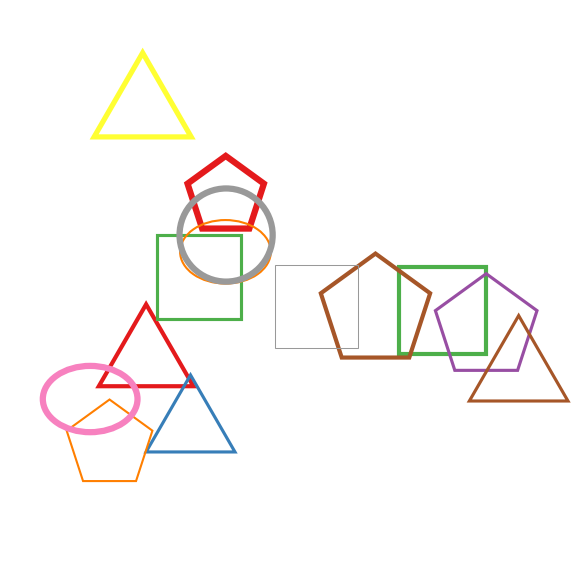[{"shape": "triangle", "thickness": 2, "radius": 0.47, "center": [0.253, 0.378]}, {"shape": "pentagon", "thickness": 3, "radius": 0.35, "center": [0.391, 0.66]}, {"shape": "triangle", "thickness": 1.5, "radius": 0.44, "center": [0.33, 0.261]}, {"shape": "square", "thickness": 1.5, "radius": 0.37, "center": [0.344, 0.52]}, {"shape": "square", "thickness": 2, "radius": 0.38, "center": [0.766, 0.461]}, {"shape": "pentagon", "thickness": 1.5, "radius": 0.46, "center": [0.842, 0.433]}, {"shape": "oval", "thickness": 1, "radius": 0.39, "center": [0.39, 0.563]}, {"shape": "pentagon", "thickness": 1, "radius": 0.39, "center": [0.19, 0.229]}, {"shape": "triangle", "thickness": 2.5, "radius": 0.49, "center": [0.247, 0.811]}, {"shape": "triangle", "thickness": 1.5, "radius": 0.49, "center": [0.898, 0.354]}, {"shape": "pentagon", "thickness": 2, "radius": 0.5, "center": [0.65, 0.461]}, {"shape": "oval", "thickness": 3, "radius": 0.41, "center": [0.156, 0.308]}, {"shape": "square", "thickness": 0.5, "radius": 0.36, "center": [0.548, 0.468]}, {"shape": "circle", "thickness": 3, "radius": 0.4, "center": [0.392, 0.592]}]